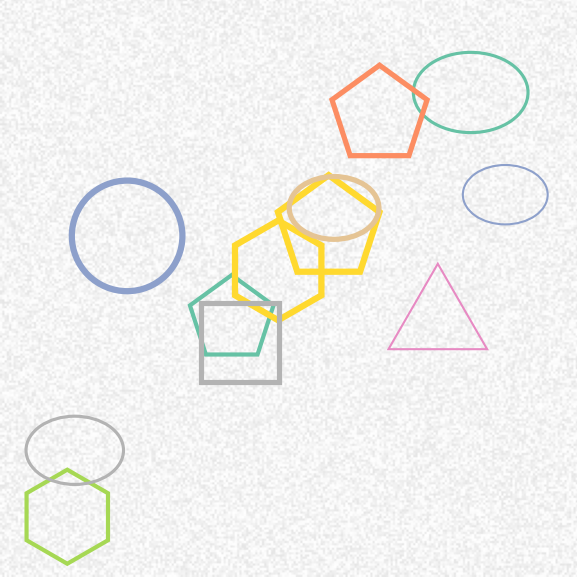[{"shape": "pentagon", "thickness": 2, "radius": 0.38, "center": [0.401, 0.447]}, {"shape": "oval", "thickness": 1.5, "radius": 0.5, "center": [0.815, 0.839]}, {"shape": "pentagon", "thickness": 2.5, "radius": 0.43, "center": [0.657, 0.8]}, {"shape": "circle", "thickness": 3, "radius": 0.48, "center": [0.22, 0.591]}, {"shape": "oval", "thickness": 1, "radius": 0.37, "center": [0.875, 0.662]}, {"shape": "triangle", "thickness": 1, "radius": 0.49, "center": [0.758, 0.444]}, {"shape": "hexagon", "thickness": 2, "radius": 0.41, "center": [0.116, 0.104]}, {"shape": "pentagon", "thickness": 3, "radius": 0.46, "center": [0.569, 0.603]}, {"shape": "hexagon", "thickness": 3, "radius": 0.43, "center": [0.482, 0.531]}, {"shape": "oval", "thickness": 2.5, "radius": 0.39, "center": [0.578, 0.639]}, {"shape": "oval", "thickness": 1.5, "radius": 0.42, "center": [0.129, 0.219]}, {"shape": "square", "thickness": 2.5, "radius": 0.34, "center": [0.416, 0.406]}]